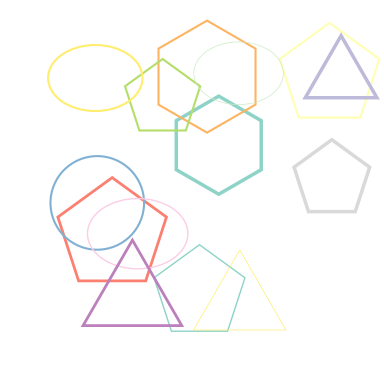[{"shape": "hexagon", "thickness": 2.5, "radius": 0.64, "center": [0.568, 0.623]}, {"shape": "pentagon", "thickness": 1, "radius": 0.62, "center": [0.518, 0.24]}, {"shape": "pentagon", "thickness": 1.5, "radius": 0.68, "center": [0.856, 0.805]}, {"shape": "triangle", "thickness": 2.5, "radius": 0.54, "center": [0.886, 0.8]}, {"shape": "pentagon", "thickness": 2, "radius": 0.74, "center": [0.291, 0.39]}, {"shape": "circle", "thickness": 1.5, "radius": 0.61, "center": [0.253, 0.473]}, {"shape": "hexagon", "thickness": 1.5, "radius": 0.73, "center": [0.538, 0.801]}, {"shape": "pentagon", "thickness": 1.5, "radius": 0.51, "center": [0.422, 0.744]}, {"shape": "oval", "thickness": 1, "radius": 0.65, "center": [0.358, 0.393]}, {"shape": "pentagon", "thickness": 2.5, "radius": 0.52, "center": [0.862, 0.534]}, {"shape": "triangle", "thickness": 2, "radius": 0.74, "center": [0.344, 0.228]}, {"shape": "oval", "thickness": 0.5, "radius": 0.58, "center": [0.62, 0.81]}, {"shape": "triangle", "thickness": 0.5, "radius": 0.69, "center": [0.623, 0.212]}, {"shape": "oval", "thickness": 1.5, "radius": 0.61, "center": [0.248, 0.797]}]